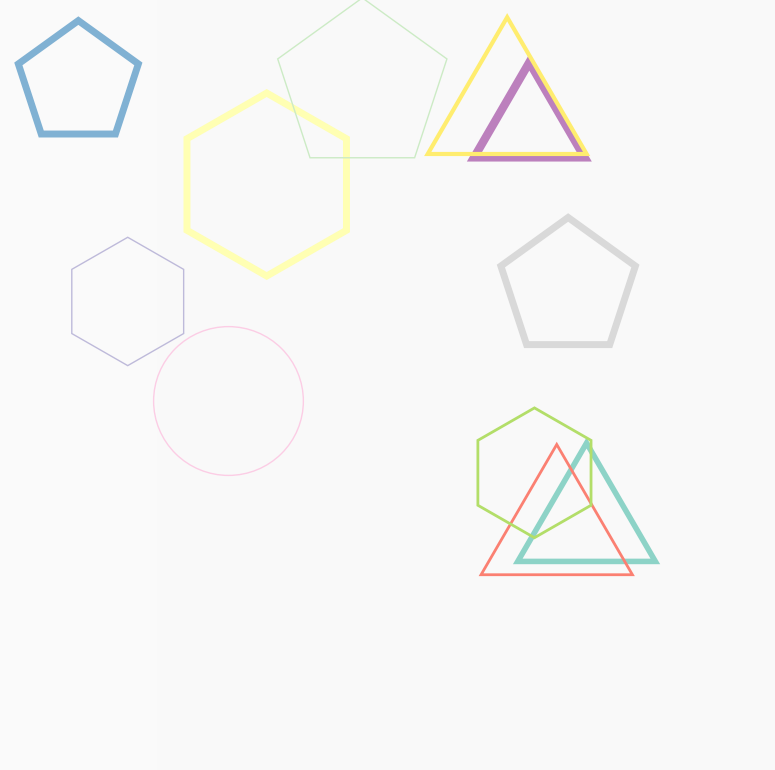[{"shape": "triangle", "thickness": 2, "radius": 0.51, "center": [0.757, 0.322]}, {"shape": "hexagon", "thickness": 2.5, "radius": 0.59, "center": [0.344, 0.76]}, {"shape": "hexagon", "thickness": 0.5, "radius": 0.42, "center": [0.165, 0.608]}, {"shape": "triangle", "thickness": 1, "radius": 0.56, "center": [0.718, 0.31]}, {"shape": "pentagon", "thickness": 2.5, "radius": 0.41, "center": [0.101, 0.892]}, {"shape": "hexagon", "thickness": 1, "radius": 0.42, "center": [0.69, 0.386]}, {"shape": "circle", "thickness": 0.5, "radius": 0.48, "center": [0.295, 0.479]}, {"shape": "pentagon", "thickness": 2.5, "radius": 0.46, "center": [0.733, 0.626]}, {"shape": "triangle", "thickness": 3, "radius": 0.41, "center": [0.683, 0.837]}, {"shape": "pentagon", "thickness": 0.5, "radius": 0.57, "center": [0.468, 0.888]}, {"shape": "triangle", "thickness": 1.5, "radius": 0.59, "center": [0.654, 0.859]}]